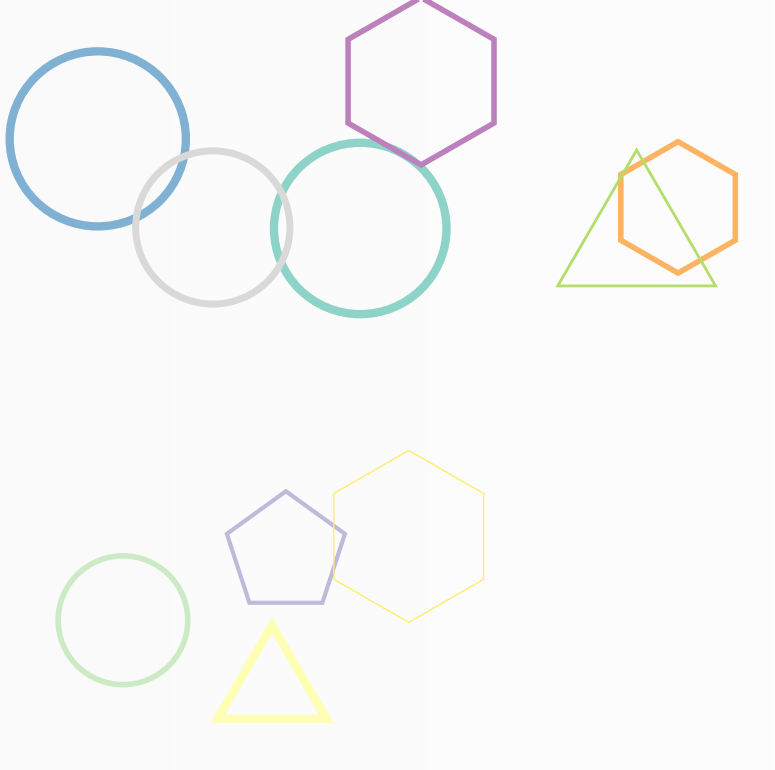[{"shape": "circle", "thickness": 3, "radius": 0.56, "center": [0.465, 0.703]}, {"shape": "triangle", "thickness": 3, "radius": 0.41, "center": [0.351, 0.107]}, {"shape": "pentagon", "thickness": 1.5, "radius": 0.4, "center": [0.369, 0.282]}, {"shape": "circle", "thickness": 3, "radius": 0.57, "center": [0.126, 0.82]}, {"shape": "hexagon", "thickness": 2, "radius": 0.43, "center": [0.875, 0.731]}, {"shape": "triangle", "thickness": 1, "radius": 0.59, "center": [0.821, 0.688]}, {"shape": "circle", "thickness": 2.5, "radius": 0.5, "center": [0.275, 0.705]}, {"shape": "hexagon", "thickness": 2, "radius": 0.54, "center": [0.543, 0.895]}, {"shape": "circle", "thickness": 2, "radius": 0.42, "center": [0.159, 0.194]}, {"shape": "hexagon", "thickness": 0.5, "radius": 0.56, "center": [0.527, 0.303]}]